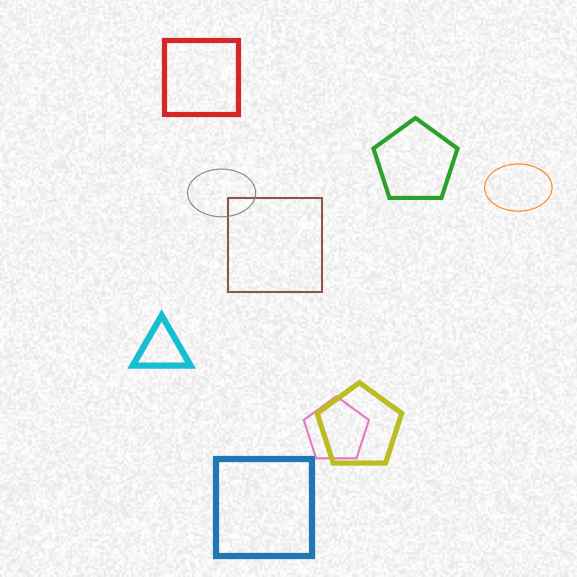[{"shape": "square", "thickness": 3, "radius": 0.42, "center": [0.457, 0.121]}, {"shape": "oval", "thickness": 0.5, "radius": 0.29, "center": [0.898, 0.674]}, {"shape": "pentagon", "thickness": 2, "radius": 0.38, "center": [0.719, 0.718]}, {"shape": "square", "thickness": 2.5, "radius": 0.32, "center": [0.348, 0.866]}, {"shape": "square", "thickness": 1, "radius": 0.41, "center": [0.477, 0.574]}, {"shape": "pentagon", "thickness": 1, "radius": 0.3, "center": [0.582, 0.254]}, {"shape": "oval", "thickness": 0.5, "radius": 0.29, "center": [0.384, 0.665]}, {"shape": "pentagon", "thickness": 2.5, "radius": 0.38, "center": [0.622, 0.26]}, {"shape": "triangle", "thickness": 3, "radius": 0.29, "center": [0.28, 0.395]}]